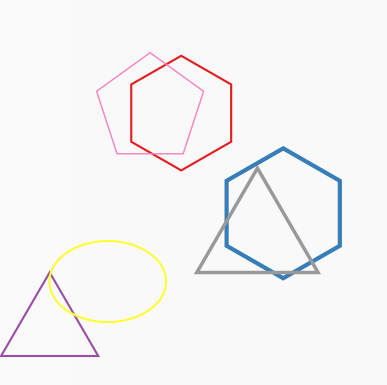[{"shape": "hexagon", "thickness": 1.5, "radius": 0.74, "center": [0.468, 0.706]}, {"shape": "hexagon", "thickness": 3, "radius": 0.84, "center": [0.731, 0.446]}, {"shape": "triangle", "thickness": 1.5, "radius": 0.72, "center": [0.128, 0.148]}, {"shape": "oval", "thickness": 1.5, "radius": 0.75, "center": [0.278, 0.269]}, {"shape": "pentagon", "thickness": 1, "radius": 0.73, "center": [0.387, 0.718]}, {"shape": "triangle", "thickness": 2.5, "radius": 0.9, "center": [0.664, 0.382]}]